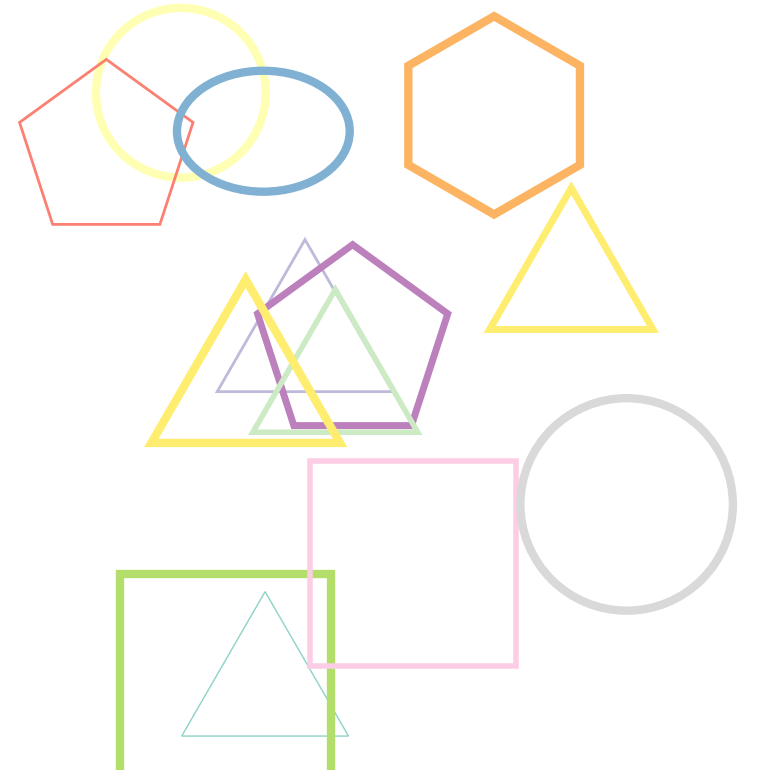[{"shape": "triangle", "thickness": 0.5, "radius": 0.63, "center": [0.344, 0.107]}, {"shape": "circle", "thickness": 3, "radius": 0.55, "center": [0.235, 0.88]}, {"shape": "triangle", "thickness": 1, "radius": 0.66, "center": [0.396, 0.557]}, {"shape": "pentagon", "thickness": 1, "radius": 0.59, "center": [0.138, 0.804]}, {"shape": "oval", "thickness": 3, "radius": 0.56, "center": [0.342, 0.83]}, {"shape": "hexagon", "thickness": 3, "radius": 0.64, "center": [0.642, 0.85]}, {"shape": "square", "thickness": 3, "radius": 0.68, "center": [0.292, 0.118]}, {"shape": "square", "thickness": 2, "radius": 0.67, "center": [0.536, 0.269]}, {"shape": "circle", "thickness": 3, "radius": 0.69, "center": [0.814, 0.345]}, {"shape": "pentagon", "thickness": 2.5, "radius": 0.65, "center": [0.458, 0.552]}, {"shape": "triangle", "thickness": 2, "radius": 0.62, "center": [0.435, 0.5]}, {"shape": "triangle", "thickness": 3, "radius": 0.71, "center": [0.319, 0.496]}, {"shape": "triangle", "thickness": 2.5, "radius": 0.61, "center": [0.742, 0.633]}]